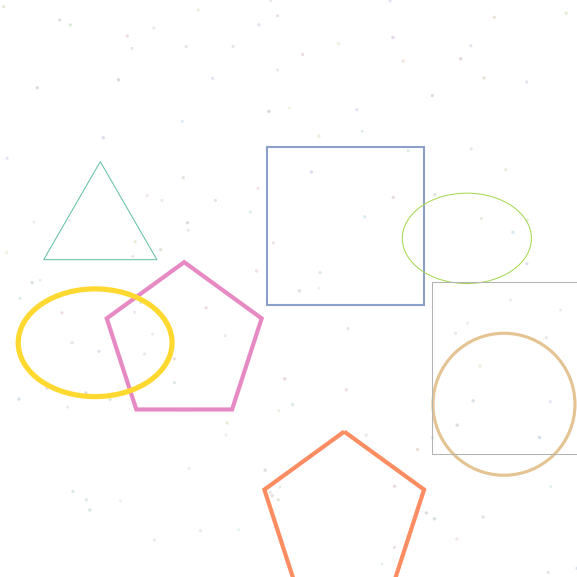[{"shape": "triangle", "thickness": 0.5, "radius": 0.57, "center": [0.174, 0.606]}, {"shape": "pentagon", "thickness": 2, "radius": 0.73, "center": [0.596, 0.106]}, {"shape": "square", "thickness": 1, "radius": 0.68, "center": [0.598, 0.608]}, {"shape": "pentagon", "thickness": 2, "radius": 0.71, "center": [0.319, 0.404]}, {"shape": "oval", "thickness": 0.5, "radius": 0.56, "center": [0.808, 0.586]}, {"shape": "oval", "thickness": 2.5, "radius": 0.67, "center": [0.165, 0.406]}, {"shape": "circle", "thickness": 1.5, "radius": 0.61, "center": [0.873, 0.299]}, {"shape": "square", "thickness": 0.5, "radius": 0.75, "center": [0.897, 0.361]}]